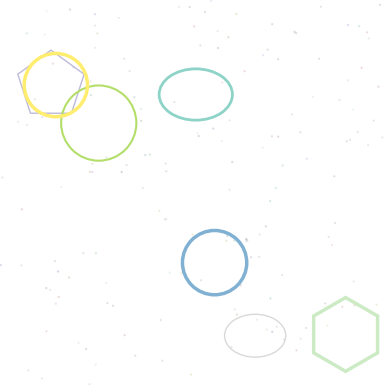[{"shape": "oval", "thickness": 2, "radius": 0.48, "center": [0.508, 0.755]}, {"shape": "pentagon", "thickness": 1, "radius": 0.45, "center": [0.132, 0.779]}, {"shape": "circle", "thickness": 2.5, "radius": 0.42, "center": [0.557, 0.318]}, {"shape": "circle", "thickness": 1.5, "radius": 0.49, "center": [0.256, 0.68]}, {"shape": "oval", "thickness": 1, "radius": 0.4, "center": [0.663, 0.128]}, {"shape": "hexagon", "thickness": 2.5, "radius": 0.48, "center": [0.898, 0.131]}, {"shape": "circle", "thickness": 2.5, "radius": 0.41, "center": [0.145, 0.779]}]